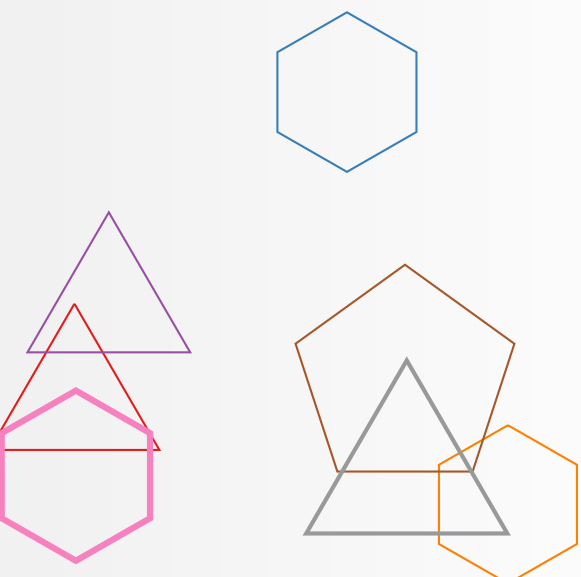[{"shape": "triangle", "thickness": 1, "radius": 0.84, "center": [0.128, 0.304]}, {"shape": "hexagon", "thickness": 1, "radius": 0.69, "center": [0.597, 0.84]}, {"shape": "triangle", "thickness": 1, "radius": 0.81, "center": [0.187, 0.47]}, {"shape": "hexagon", "thickness": 1, "radius": 0.69, "center": [0.874, 0.126]}, {"shape": "pentagon", "thickness": 1, "radius": 0.99, "center": [0.697, 0.343]}, {"shape": "hexagon", "thickness": 3, "radius": 0.74, "center": [0.131, 0.175]}, {"shape": "triangle", "thickness": 2, "radius": 1.0, "center": [0.7, 0.175]}]